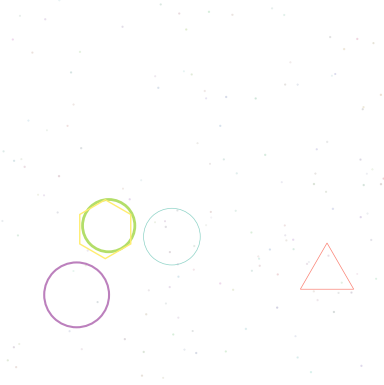[{"shape": "circle", "thickness": 0.5, "radius": 0.37, "center": [0.447, 0.385]}, {"shape": "triangle", "thickness": 0.5, "radius": 0.4, "center": [0.849, 0.289]}, {"shape": "circle", "thickness": 2, "radius": 0.34, "center": [0.282, 0.414]}, {"shape": "circle", "thickness": 1.5, "radius": 0.42, "center": [0.199, 0.234]}, {"shape": "hexagon", "thickness": 1, "radius": 0.38, "center": [0.273, 0.405]}]